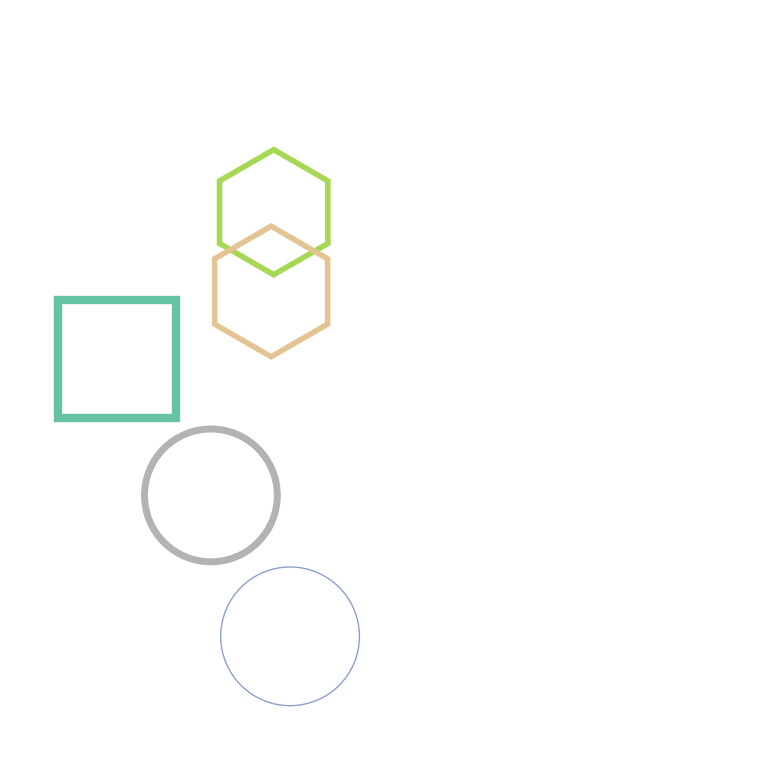[{"shape": "square", "thickness": 3, "radius": 0.38, "center": [0.152, 0.534]}, {"shape": "circle", "thickness": 0.5, "radius": 0.45, "center": [0.377, 0.174]}, {"shape": "hexagon", "thickness": 2, "radius": 0.41, "center": [0.355, 0.724]}, {"shape": "hexagon", "thickness": 2, "radius": 0.42, "center": [0.352, 0.621]}, {"shape": "circle", "thickness": 2.5, "radius": 0.43, "center": [0.274, 0.357]}]